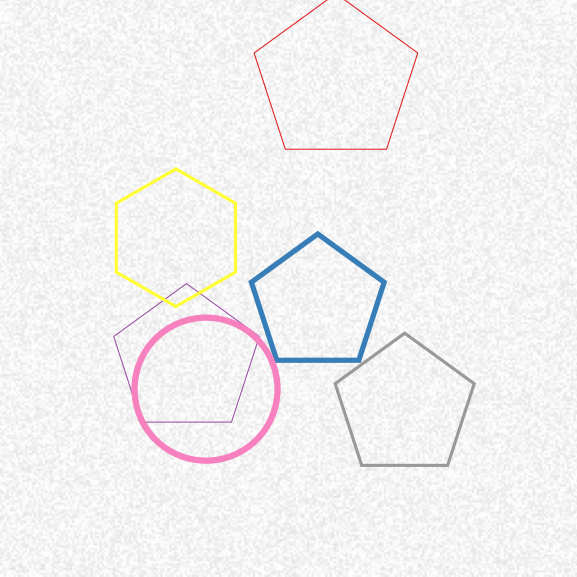[{"shape": "pentagon", "thickness": 0.5, "radius": 0.75, "center": [0.582, 0.861]}, {"shape": "pentagon", "thickness": 2.5, "radius": 0.6, "center": [0.55, 0.473]}, {"shape": "pentagon", "thickness": 0.5, "radius": 0.66, "center": [0.323, 0.375]}, {"shape": "hexagon", "thickness": 1.5, "radius": 0.6, "center": [0.305, 0.588]}, {"shape": "circle", "thickness": 3, "radius": 0.62, "center": [0.357, 0.325]}, {"shape": "pentagon", "thickness": 1.5, "radius": 0.63, "center": [0.701, 0.296]}]